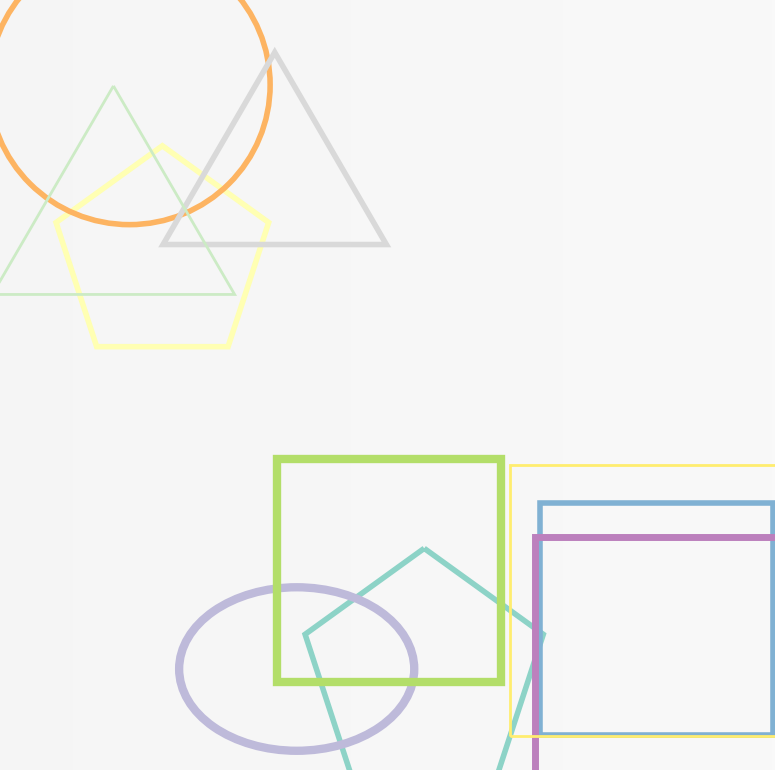[{"shape": "pentagon", "thickness": 2, "radius": 0.81, "center": [0.547, 0.126]}, {"shape": "pentagon", "thickness": 2, "radius": 0.72, "center": [0.21, 0.666]}, {"shape": "oval", "thickness": 3, "radius": 0.76, "center": [0.383, 0.131]}, {"shape": "square", "thickness": 2, "radius": 0.75, "center": [0.847, 0.196]}, {"shape": "circle", "thickness": 2, "radius": 0.91, "center": [0.167, 0.89]}, {"shape": "square", "thickness": 3, "radius": 0.72, "center": [0.502, 0.259]}, {"shape": "triangle", "thickness": 2, "radius": 0.83, "center": [0.354, 0.766]}, {"shape": "square", "thickness": 2.5, "radius": 0.81, "center": [0.851, 0.141]}, {"shape": "triangle", "thickness": 1, "radius": 0.9, "center": [0.146, 0.708]}, {"shape": "square", "thickness": 1, "radius": 0.88, "center": [0.834, 0.22]}]